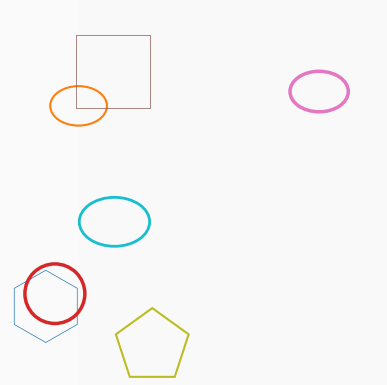[{"shape": "hexagon", "thickness": 0.5, "radius": 0.47, "center": [0.118, 0.204]}, {"shape": "oval", "thickness": 1.5, "radius": 0.37, "center": [0.203, 0.725]}, {"shape": "circle", "thickness": 2.5, "radius": 0.39, "center": [0.142, 0.237]}, {"shape": "square", "thickness": 0.5, "radius": 0.48, "center": [0.291, 0.814]}, {"shape": "oval", "thickness": 2.5, "radius": 0.38, "center": [0.824, 0.762]}, {"shape": "pentagon", "thickness": 1.5, "radius": 0.49, "center": [0.393, 0.101]}, {"shape": "oval", "thickness": 2, "radius": 0.45, "center": [0.295, 0.424]}]